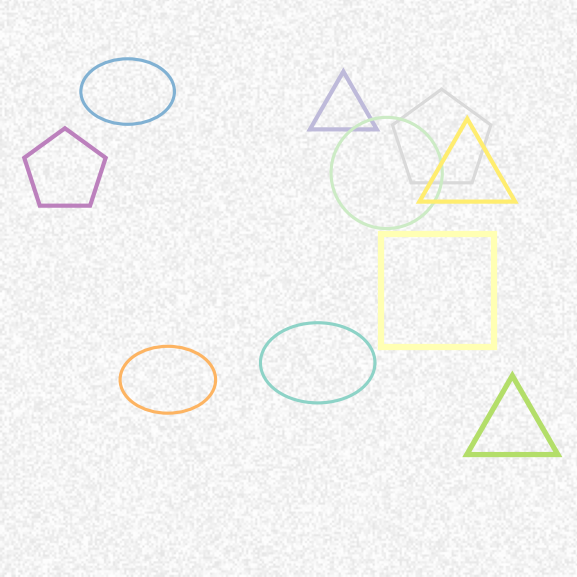[{"shape": "oval", "thickness": 1.5, "radius": 0.5, "center": [0.55, 0.371]}, {"shape": "square", "thickness": 3, "radius": 0.49, "center": [0.758, 0.496]}, {"shape": "triangle", "thickness": 2, "radius": 0.33, "center": [0.595, 0.809]}, {"shape": "oval", "thickness": 1.5, "radius": 0.41, "center": [0.221, 0.841]}, {"shape": "oval", "thickness": 1.5, "radius": 0.41, "center": [0.291, 0.342]}, {"shape": "triangle", "thickness": 2.5, "radius": 0.46, "center": [0.887, 0.258]}, {"shape": "pentagon", "thickness": 1.5, "radius": 0.45, "center": [0.765, 0.755]}, {"shape": "pentagon", "thickness": 2, "radius": 0.37, "center": [0.112, 0.703]}, {"shape": "circle", "thickness": 1.5, "radius": 0.48, "center": [0.67, 0.7]}, {"shape": "triangle", "thickness": 2, "radius": 0.48, "center": [0.809, 0.698]}]